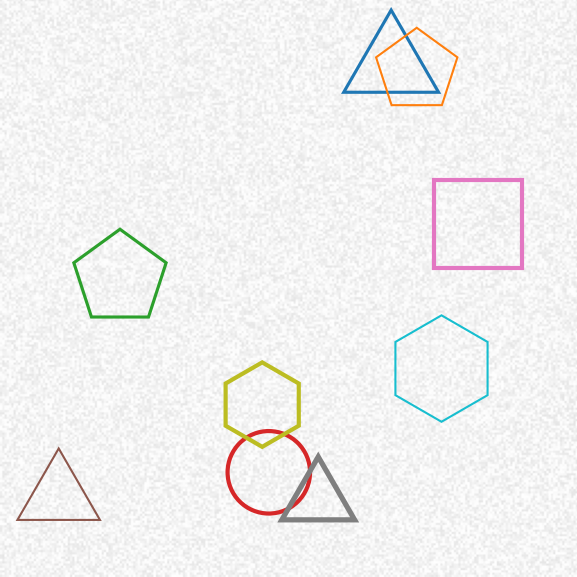[{"shape": "triangle", "thickness": 1.5, "radius": 0.47, "center": [0.677, 0.887]}, {"shape": "pentagon", "thickness": 1, "radius": 0.37, "center": [0.722, 0.877]}, {"shape": "pentagon", "thickness": 1.5, "radius": 0.42, "center": [0.208, 0.518]}, {"shape": "circle", "thickness": 2, "radius": 0.36, "center": [0.465, 0.181]}, {"shape": "triangle", "thickness": 1, "radius": 0.41, "center": [0.102, 0.14]}, {"shape": "square", "thickness": 2, "radius": 0.38, "center": [0.828, 0.611]}, {"shape": "triangle", "thickness": 2.5, "radius": 0.36, "center": [0.551, 0.135]}, {"shape": "hexagon", "thickness": 2, "radius": 0.37, "center": [0.454, 0.299]}, {"shape": "hexagon", "thickness": 1, "radius": 0.46, "center": [0.764, 0.361]}]